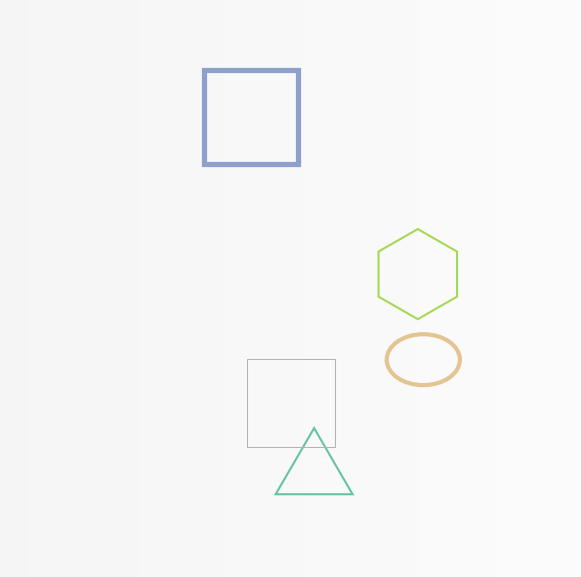[{"shape": "triangle", "thickness": 1, "radius": 0.38, "center": [0.54, 0.182]}, {"shape": "square", "thickness": 2.5, "radius": 0.41, "center": [0.432, 0.797]}, {"shape": "hexagon", "thickness": 1, "radius": 0.39, "center": [0.719, 0.524]}, {"shape": "oval", "thickness": 2, "radius": 0.32, "center": [0.728, 0.376]}, {"shape": "square", "thickness": 0.5, "radius": 0.38, "center": [0.501, 0.301]}]